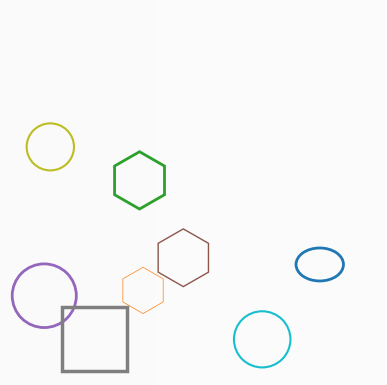[{"shape": "oval", "thickness": 2, "radius": 0.31, "center": [0.825, 0.313]}, {"shape": "hexagon", "thickness": 0.5, "radius": 0.3, "center": [0.369, 0.246]}, {"shape": "hexagon", "thickness": 2, "radius": 0.37, "center": [0.36, 0.531]}, {"shape": "circle", "thickness": 2, "radius": 0.41, "center": [0.114, 0.232]}, {"shape": "hexagon", "thickness": 1, "radius": 0.37, "center": [0.473, 0.331]}, {"shape": "square", "thickness": 2.5, "radius": 0.42, "center": [0.244, 0.119]}, {"shape": "circle", "thickness": 1.5, "radius": 0.31, "center": [0.13, 0.618]}, {"shape": "circle", "thickness": 1.5, "radius": 0.36, "center": [0.677, 0.119]}]